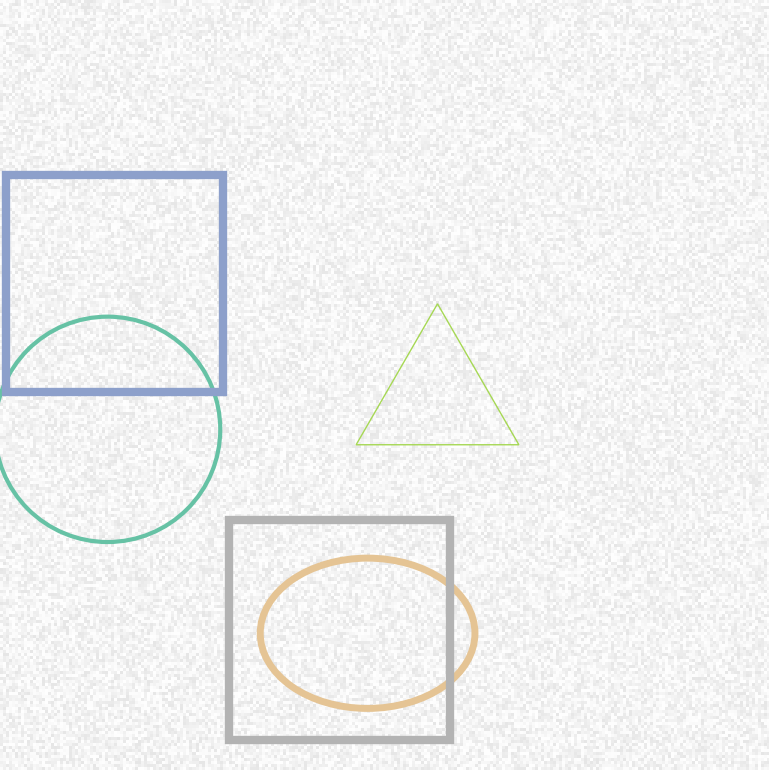[{"shape": "circle", "thickness": 1.5, "radius": 0.73, "center": [0.14, 0.442]}, {"shape": "square", "thickness": 3, "radius": 0.7, "center": [0.149, 0.632]}, {"shape": "triangle", "thickness": 0.5, "radius": 0.61, "center": [0.568, 0.483]}, {"shape": "oval", "thickness": 2.5, "radius": 0.7, "center": [0.477, 0.178]}, {"shape": "square", "thickness": 3, "radius": 0.72, "center": [0.441, 0.182]}]